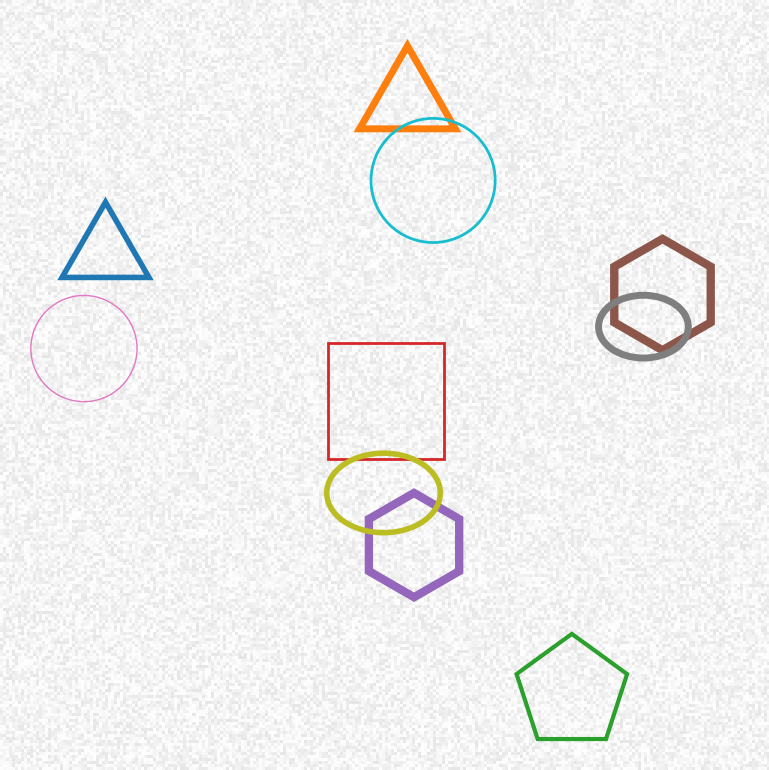[{"shape": "triangle", "thickness": 2, "radius": 0.33, "center": [0.137, 0.672]}, {"shape": "triangle", "thickness": 2.5, "radius": 0.36, "center": [0.529, 0.869]}, {"shape": "pentagon", "thickness": 1.5, "radius": 0.38, "center": [0.743, 0.101]}, {"shape": "square", "thickness": 1, "radius": 0.38, "center": [0.502, 0.48]}, {"shape": "hexagon", "thickness": 3, "radius": 0.34, "center": [0.538, 0.292]}, {"shape": "hexagon", "thickness": 3, "radius": 0.36, "center": [0.86, 0.617]}, {"shape": "circle", "thickness": 0.5, "radius": 0.34, "center": [0.109, 0.547]}, {"shape": "oval", "thickness": 2.5, "radius": 0.29, "center": [0.836, 0.576]}, {"shape": "oval", "thickness": 2, "radius": 0.37, "center": [0.498, 0.36]}, {"shape": "circle", "thickness": 1, "radius": 0.4, "center": [0.562, 0.766]}]